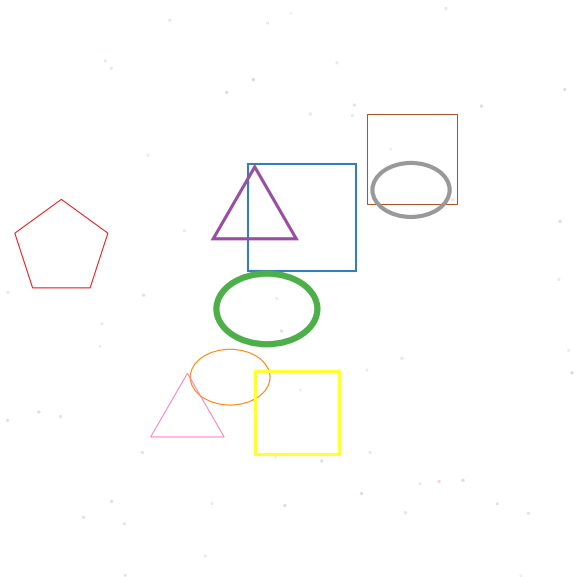[{"shape": "pentagon", "thickness": 0.5, "radius": 0.42, "center": [0.106, 0.569]}, {"shape": "square", "thickness": 1, "radius": 0.46, "center": [0.523, 0.622]}, {"shape": "oval", "thickness": 3, "radius": 0.44, "center": [0.462, 0.464]}, {"shape": "triangle", "thickness": 1.5, "radius": 0.41, "center": [0.441, 0.627]}, {"shape": "oval", "thickness": 0.5, "radius": 0.35, "center": [0.399, 0.346]}, {"shape": "square", "thickness": 1.5, "radius": 0.36, "center": [0.514, 0.285]}, {"shape": "square", "thickness": 0.5, "radius": 0.39, "center": [0.714, 0.723]}, {"shape": "triangle", "thickness": 0.5, "radius": 0.37, "center": [0.325, 0.279]}, {"shape": "oval", "thickness": 2, "radius": 0.33, "center": [0.712, 0.67]}]